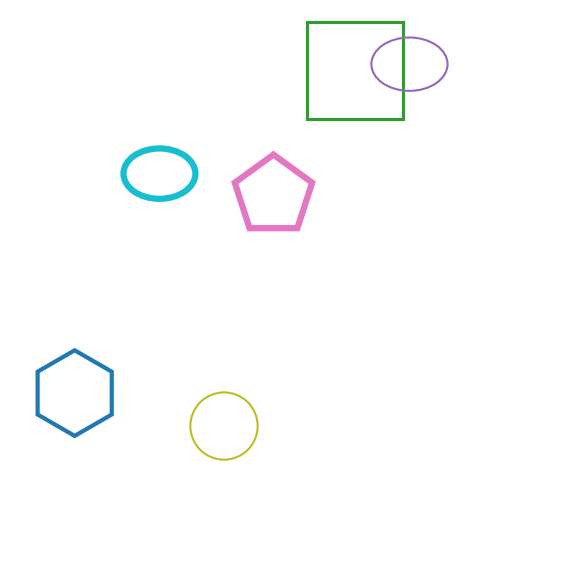[{"shape": "hexagon", "thickness": 2, "radius": 0.37, "center": [0.129, 0.318]}, {"shape": "square", "thickness": 1.5, "radius": 0.42, "center": [0.615, 0.877]}, {"shape": "oval", "thickness": 1, "radius": 0.33, "center": [0.709, 0.888]}, {"shape": "pentagon", "thickness": 3, "radius": 0.35, "center": [0.474, 0.661]}, {"shape": "circle", "thickness": 1, "radius": 0.29, "center": [0.388, 0.261]}, {"shape": "oval", "thickness": 3, "radius": 0.31, "center": [0.276, 0.698]}]